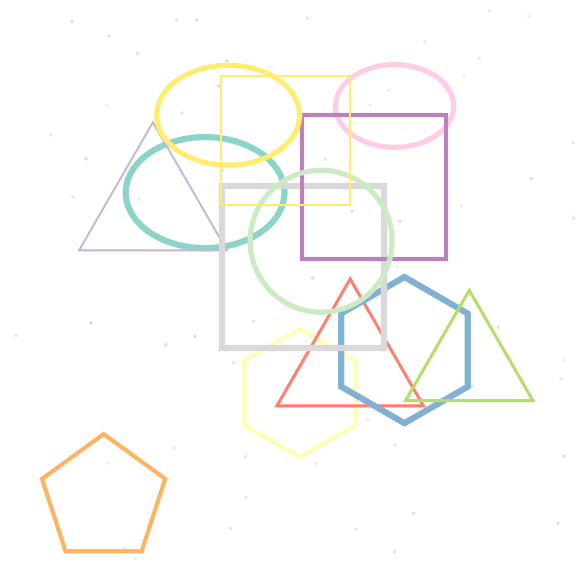[{"shape": "oval", "thickness": 3, "radius": 0.69, "center": [0.355, 0.666]}, {"shape": "hexagon", "thickness": 2, "radius": 0.56, "center": [0.519, 0.319]}, {"shape": "triangle", "thickness": 1, "radius": 0.74, "center": [0.265, 0.64]}, {"shape": "triangle", "thickness": 1.5, "radius": 0.73, "center": [0.606, 0.37]}, {"shape": "hexagon", "thickness": 3, "radius": 0.63, "center": [0.7, 0.393]}, {"shape": "pentagon", "thickness": 2, "radius": 0.56, "center": [0.179, 0.135]}, {"shape": "triangle", "thickness": 1.5, "radius": 0.64, "center": [0.813, 0.369]}, {"shape": "oval", "thickness": 2.5, "radius": 0.51, "center": [0.683, 0.816]}, {"shape": "square", "thickness": 3, "radius": 0.7, "center": [0.525, 0.537]}, {"shape": "square", "thickness": 2, "radius": 0.62, "center": [0.647, 0.675]}, {"shape": "circle", "thickness": 2.5, "radius": 0.61, "center": [0.556, 0.581]}, {"shape": "oval", "thickness": 2.5, "radius": 0.62, "center": [0.395, 0.8]}, {"shape": "square", "thickness": 1, "radius": 0.56, "center": [0.495, 0.755]}]